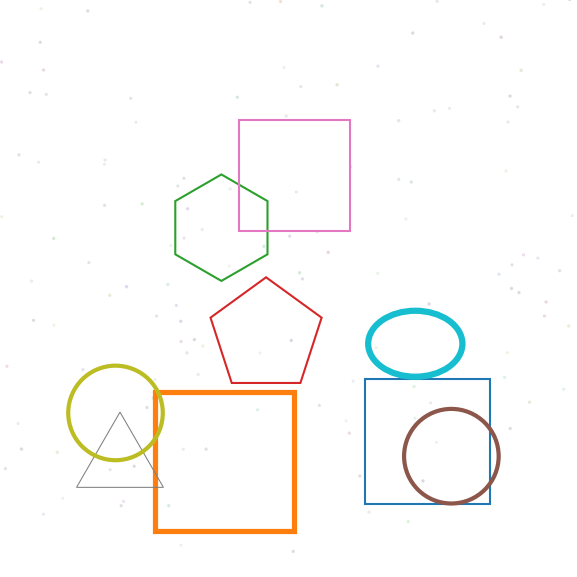[{"shape": "square", "thickness": 1, "radius": 0.54, "center": [0.741, 0.234]}, {"shape": "square", "thickness": 2.5, "radius": 0.6, "center": [0.389, 0.2]}, {"shape": "hexagon", "thickness": 1, "radius": 0.46, "center": [0.383, 0.605]}, {"shape": "pentagon", "thickness": 1, "radius": 0.51, "center": [0.461, 0.418]}, {"shape": "circle", "thickness": 2, "radius": 0.41, "center": [0.782, 0.209]}, {"shape": "square", "thickness": 1, "radius": 0.48, "center": [0.511, 0.695]}, {"shape": "triangle", "thickness": 0.5, "radius": 0.43, "center": [0.208, 0.199]}, {"shape": "circle", "thickness": 2, "radius": 0.41, "center": [0.2, 0.284]}, {"shape": "oval", "thickness": 3, "radius": 0.41, "center": [0.719, 0.404]}]